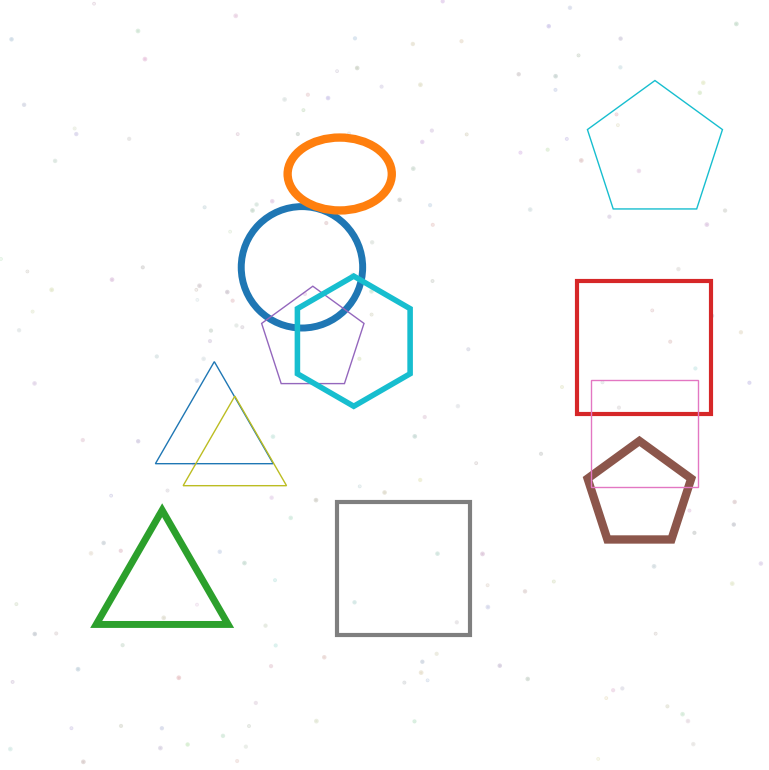[{"shape": "triangle", "thickness": 0.5, "radius": 0.44, "center": [0.278, 0.442]}, {"shape": "circle", "thickness": 2.5, "radius": 0.39, "center": [0.392, 0.653]}, {"shape": "oval", "thickness": 3, "radius": 0.34, "center": [0.441, 0.774]}, {"shape": "triangle", "thickness": 2.5, "radius": 0.49, "center": [0.211, 0.238]}, {"shape": "square", "thickness": 1.5, "radius": 0.43, "center": [0.836, 0.549]}, {"shape": "pentagon", "thickness": 0.5, "radius": 0.35, "center": [0.406, 0.558]}, {"shape": "pentagon", "thickness": 3, "radius": 0.35, "center": [0.83, 0.357]}, {"shape": "square", "thickness": 0.5, "radius": 0.35, "center": [0.836, 0.437]}, {"shape": "square", "thickness": 1.5, "radius": 0.43, "center": [0.524, 0.262]}, {"shape": "triangle", "thickness": 0.5, "radius": 0.39, "center": [0.305, 0.408]}, {"shape": "pentagon", "thickness": 0.5, "radius": 0.46, "center": [0.851, 0.803]}, {"shape": "hexagon", "thickness": 2, "radius": 0.42, "center": [0.459, 0.557]}]